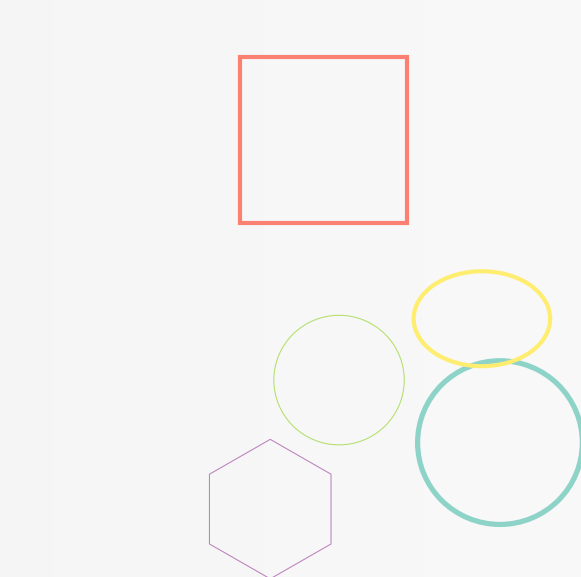[{"shape": "circle", "thickness": 2.5, "radius": 0.71, "center": [0.86, 0.233]}, {"shape": "square", "thickness": 2, "radius": 0.72, "center": [0.556, 0.757]}, {"shape": "circle", "thickness": 0.5, "radius": 0.56, "center": [0.583, 0.341]}, {"shape": "hexagon", "thickness": 0.5, "radius": 0.6, "center": [0.465, 0.118]}, {"shape": "oval", "thickness": 2, "radius": 0.59, "center": [0.829, 0.447]}]